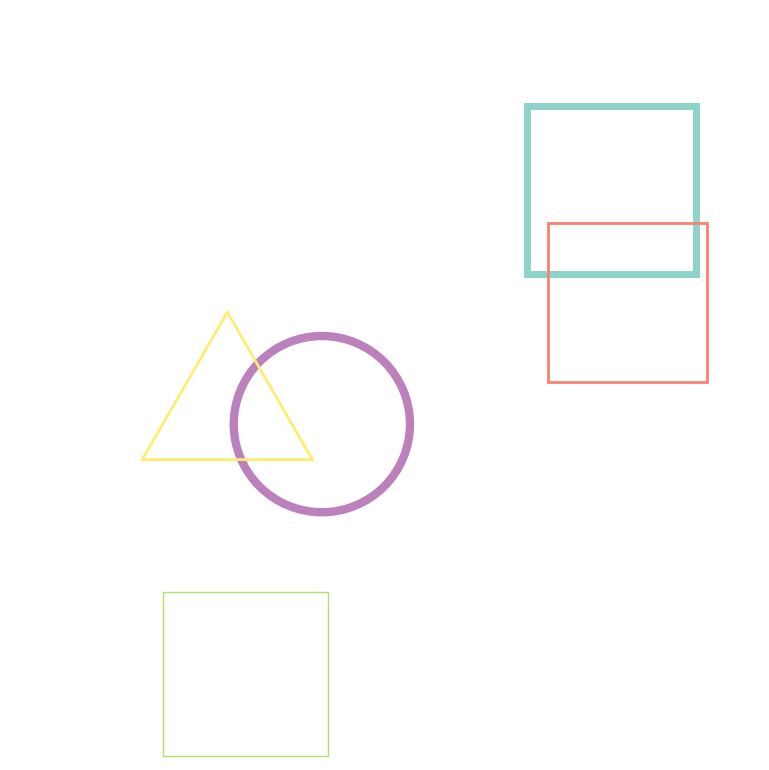[{"shape": "square", "thickness": 2.5, "radius": 0.55, "center": [0.794, 0.753]}, {"shape": "square", "thickness": 1, "radius": 0.52, "center": [0.815, 0.608]}, {"shape": "square", "thickness": 0.5, "radius": 0.54, "center": [0.319, 0.125]}, {"shape": "circle", "thickness": 3, "radius": 0.57, "center": [0.418, 0.449]}, {"shape": "triangle", "thickness": 1, "radius": 0.64, "center": [0.295, 0.467]}]